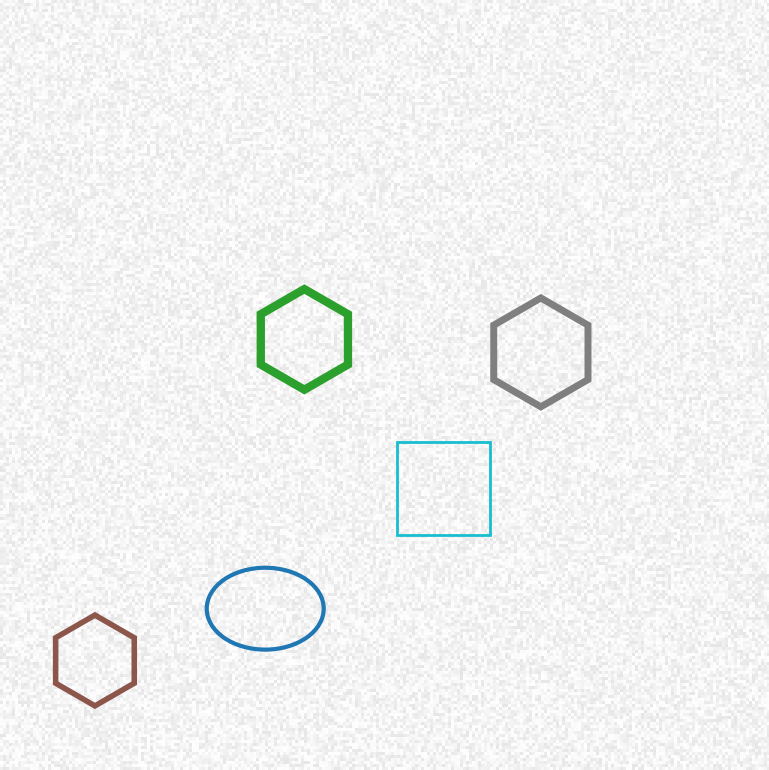[{"shape": "oval", "thickness": 1.5, "radius": 0.38, "center": [0.344, 0.209]}, {"shape": "hexagon", "thickness": 3, "radius": 0.33, "center": [0.395, 0.559]}, {"shape": "hexagon", "thickness": 2, "radius": 0.29, "center": [0.123, 0.142]}, {"shape": "hexagon", "thickness": 2.5, "radius": 0.35, "center": [0.702, 0.542]}, {"shape": "square", "thickness": 1, "radius": 0.3, "center": [0.576, 0.365]}]